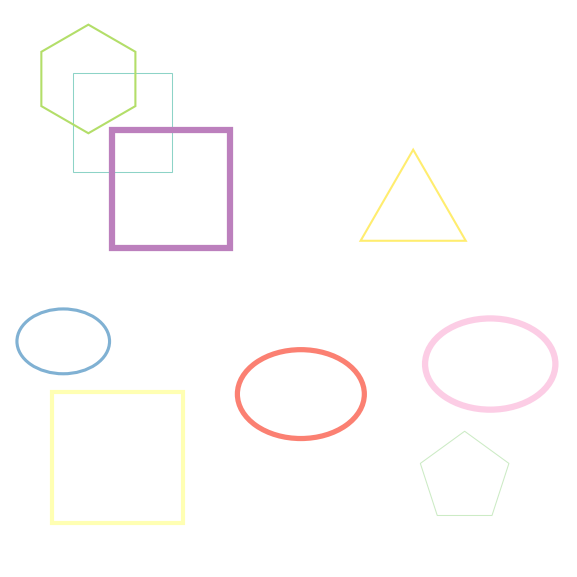[{"shape": "square", "thickness": 0.5, "radius": 0.43, "center": [0.213, 0.787]}, {"shape": "square", "thickness": 2, "radius": 0.57, "center": [0.204, 0.207]}, {"shape": "oval", "thickness": 2.5, "radius": 0.55, "center": [0.521, 0.317]}, {"shape": "oval", "thickness": 1.5, "radius": 0.4, "center": [0.11, 0.408]}, {"shape": "hexagon", "thickness": 1, "radius": 0.47, "center": [0.153, 0.862]}, {"shape": "oval", "thickness": 3, "radius": 0.56, "center": [0.849, 0.369]}, {"shape": "square", "thickness": 3, "radius": 0.51, "center": [0.297, 0.671]}, {"shape": "pentagon", "thickness": 0.5, "radius": 0.4, "center": [0.805, 0.172]}, {"shape": "triangle", "thickness": 1, "radius": 0.53, "center": [0.715, 0.635]}]